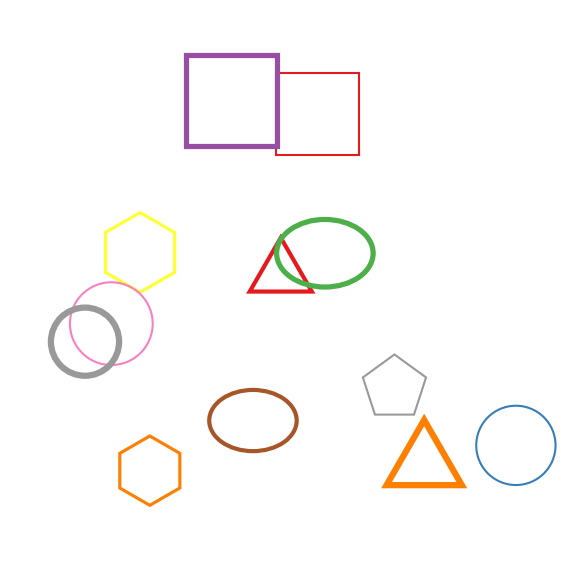[{"shape": "triangle", "thickness": 2, "radius": 0.31, "center": [0.486, 0.525]}, {"shape": "square", "thickness": 1, "radius": 0.36, "center": [0.55, 0.802]}, {"shape": "circle", "thickness": 1, "radius": 0.34, "center": [0.893, 0.228]}, {"shape": "oval", "thickness": 2.5, "radius": 0.42, "center": [0.563, 0.561]}, {"shape": "square", "thickness": 2.5, "radius": 0.39, "center": [0.401, 0.825]}, {"shape": "triangle", "thickness": 3, "radius": 0.38, "center": [0.735, 0.197]}, {"shape": "hexagon", "thickness": 1.5, "radius": 0.3, "center": [0.259, 0.184]}, {"shape": "hexagon", "thickness": 1.5, "radius": 0.35, "center": [0.243, 0.562]}, {"shape": "oval", "thickness": 2, "radius": 0.38, "center": [0.438, 0.271]}, {"shape": "circle", "thickness": 1, "radius": 0.36, "center": [0.193, 0.439]}, {"shape": "circle", "thickness": 3, "radius": 0.3, "center": [0.147, 0.407]}, {"shape": "pentagon", "thickness": 1, "radius": 0.29, "center": [0.683, 0.328]}]